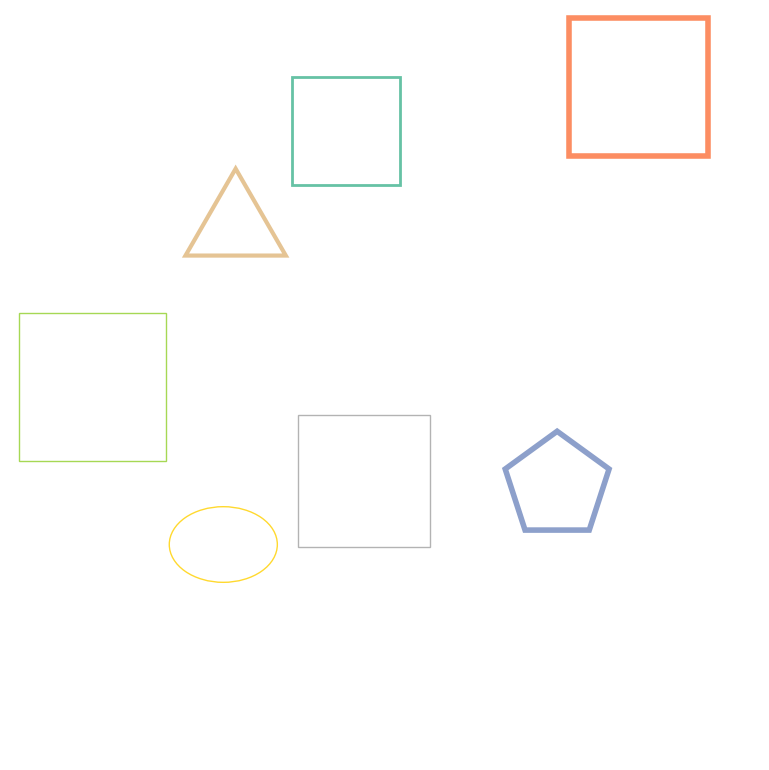[{"shape": "square", "thickness": 1, "radius": 0.35, "center": [0.449, 0.83]}, {"shape": "square", "thickness": 2, "radius": 0.45, "center": [0.829, 0.887]}, {"shape": "pentagon", "thickness": 2, "radius": 0.35, "center": [0.724, 0.369]}, {"shape": "square", "thickness": 0.5, "radius": 0.48, "center": [0.12, 0.498]}, {"shape": "oval", "thickness": 0.5, "radius": 0.35, "center": [0.29, 0.293]}, {"shape": "triangle", "thickness": 1.5, "radius": 0.38, "center": [0.306, 0.706]}, {"shape": "square", "thickness": 0.5, "radius": 0.43, "center": [0.472, 0.375]}]